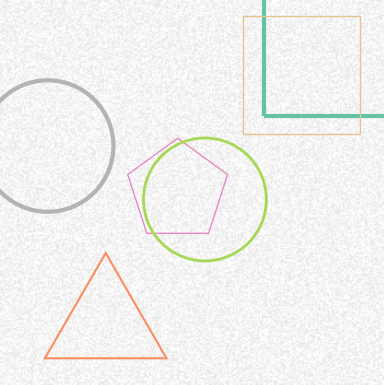[{"shape": "square", "thickness": 3, "radius": 0.89, "center": [0.865, 0.876]}, {"shape": "triangle", "thickness": 1.5, "radius": 0.91, "center": [0.275, 0.161]}, {"shape": "pentagon", "thickness": 1, "radius": 0.68, "center": [0.461, 0.504]}, {"shape": "circle", "thickness": 2, "radius": 0.8, "center": [0.532, 0.482]}, {"shape": "square", "thickness": 1, "radius": 0.76, "center": [0.784, 0.806]}, {"shape": "circle", "thickness": 3, "radius": 0.85, "center": [0.124, 0.621]}]